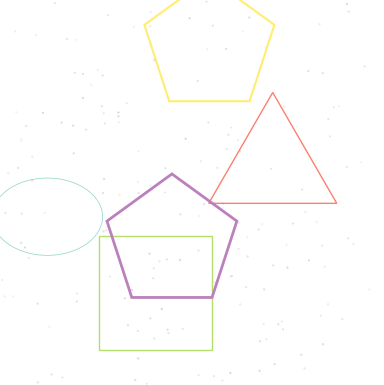[{"shape": "oval", "thickness": 0.5, "radius": 0.72, "center": [0.123, 0.437]}, {"shape": "triangle", "thickness": 1, "radius": 0.96, "center": [0.708, 0.568]}, {"shape": "square", "thickness": 1, "radius": 0.73, "center": [0.405, 0.239]}, {"shape": "pentagon", "thickness": 2, "radius": 0.89, "center": [0.447, 0.371]}, {"shape": "pentagon", "thickness": 1.5, "radius": 0.89, "center": [0.544, 0.881]}]